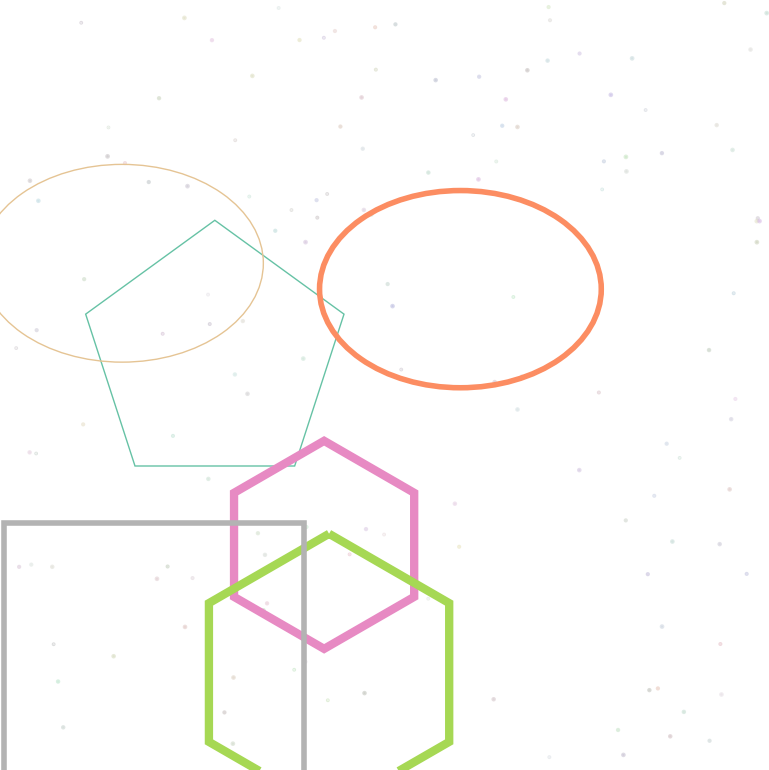[{"shape": "pentagon", "thickness": 0.5, "radius": 0.88, "center": [0.279, 0.538]}, {"shape": "oval", "thickness": 2, "radius": 0.91, "center": [0.598, 0.624]}, {"shape": "hexagon", "thickness": 3, "radius": 0.68, "center": [0.421, 0.292]}, {"shape": "hexagon", "thickness": 3, "radius": 0.9, "center": [0.427, 0.127]}, {"shape": "oval", "thickness": 0.5, "radius": 0.92, "center": [0.159, 0.658]}, {"shape": "square", "thickness": 2, "radius": 0.97, "center": [0.2, 0.127]}]